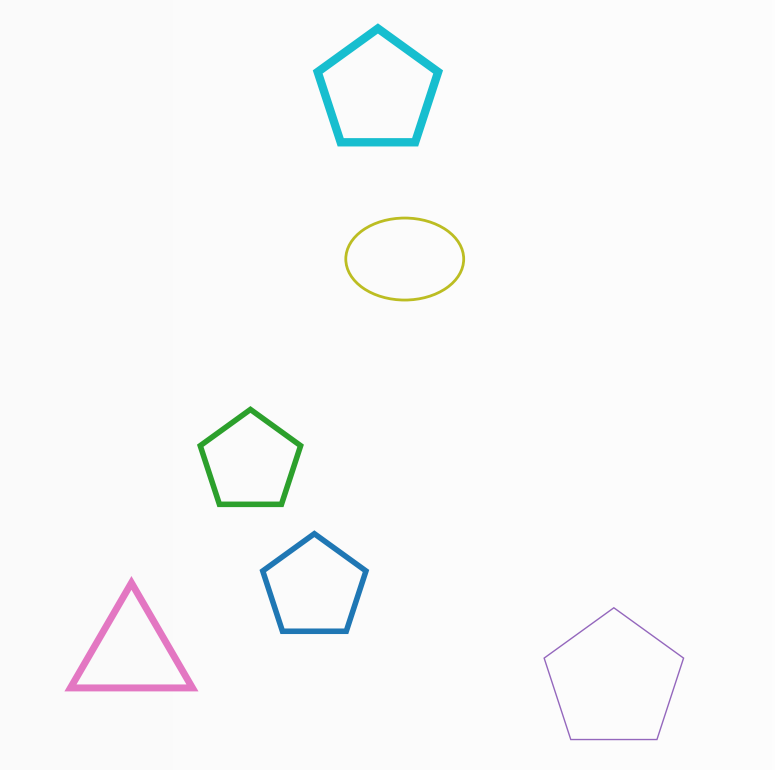[{"shape": "pentagon", "thickness": 2, "radius": 0.35, "center": [0.406, 0.237]}, {"shape": "pentagon", "thickness": 2, "radius": 0.34, "center": [0.323, 0.4]}, {"shape": "pentagon", "thickness": 0.5, "radius": 0.47, "center": [0.792, 0.116]}, {"shape": "triangle", "thickness": 2.5, "radius": 0.45, "center": [0.17, 0.152]}, {"shape": "oval", "thickness": 1, "radius": 0.38, "center": [0.522, 0.664]}, {"shape": "pentagon", "thickness": 3, "radius": 0.41, "center": [0.488, 0.881]}]